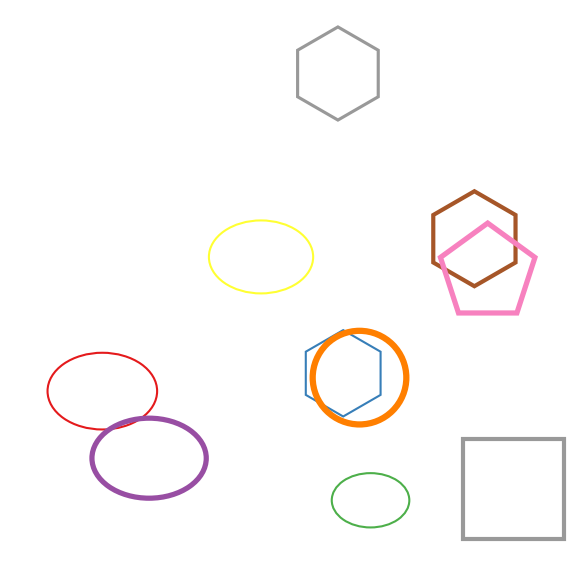[{"shape": "oval", "thickness": 1, "radius": 0.47, "center": [0.177, 0.322]}, {"shape": "hexagon", "thickness": 1, "radius": 0.37, "center": [0.594, 0.353]}, {"shape": "oval", "thickness": 1, "radius": 0.34, "center": [0.642, 0.133]}, {"shape": "oval", "thickness": 2.5, "radius": 0.49, "center": [0.258, 0.206]}, {"shape": "circle", "thickness": 3, "radius": 0.41, "center": [0.623, 0.345]}, {"shape": "oval", "thickness": 1, "radius": 0.45, "center": [0.452, 0.554]}, {"shape": "hexagon", "thickness": 2, "radius": 0.41, "center": [0.821, 0.586]}, {"shape": "pentagon", "thickness": 2.5, "radius": 0.43, "center": [0.845, 0.527]}, {"shape": "square", "thickness": 2, "radius": 0.44, "center": [0.89, 0.152]}, {"shape": "hexagon", "thickness": 1.5, "radius": 0.4, "center": [0.585, 0.872]}]